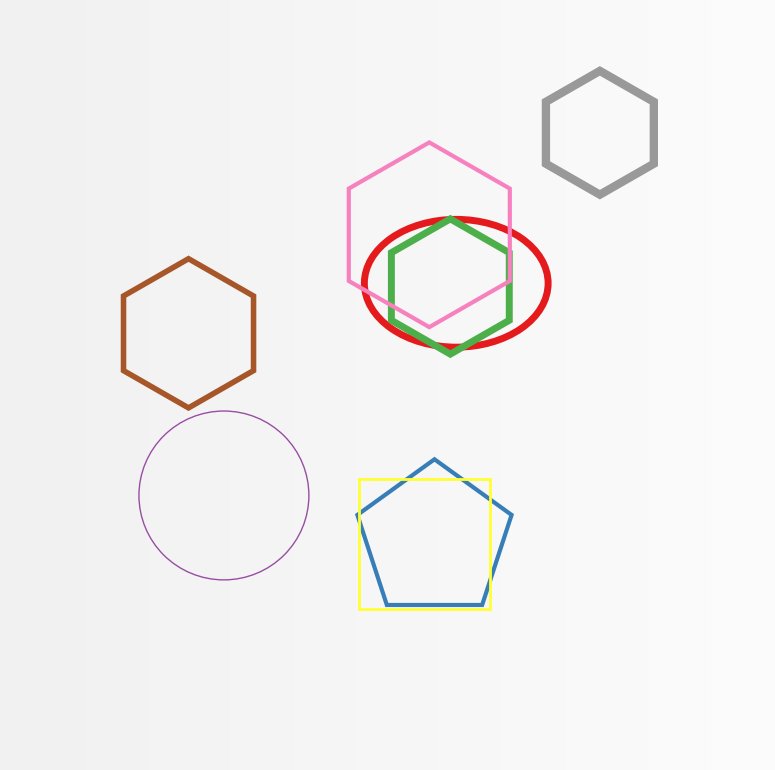[{"shape": "oval", "thickness": 2.5, "radius": 0.59, "center": [0.589, 0.632]}, {"shape": "pentagon", "thickness": 1.5, "radius": 0.52, "center": [0.561, 0.299]}, {"shape": "hexagon", "thickness": 2.5, "radius": 0.44, "center": [0.581, 0.628]}, {"shape": "circle", "thickness": 0.5, "radius": 0.55, "center": [0.289, 0.357]}, {"shape": "square", "thickness": 1, "radius": 0.42, "center": [0.548, 0.293]}, {"shape": "hexagon", "thickness": 2, "radius": 0.48, "center": [0.243, 0.567]}, {"shape": "hexagon", "thickness": 1.5, "radius": 0.6, "center": [0.554, 0.695]}, {"shape": "hexagon", "thickness": 3, "radius": 0.4, "center": [0.774, 0.828]}]